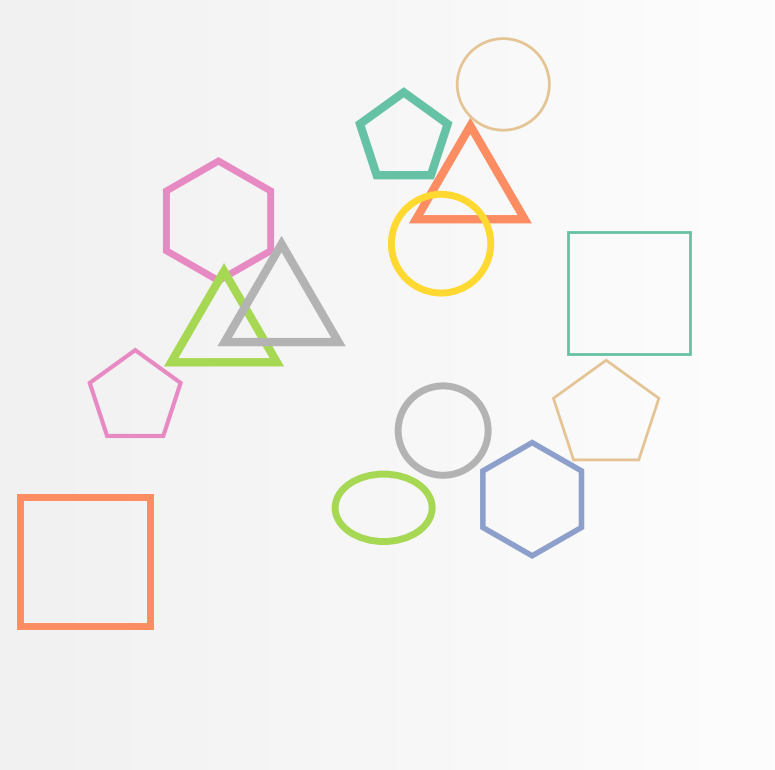[{"shape": "square", "thickness": 1, "radius": 0.4, "center": [0.812, 0.62]}, {"shape": "pentagon", "thickness": 3, "radius": 0.3, "center": [0.521, 0.821]}, {"shape": "triangle", "thickness": 3, "radius": 0.4, "center": [0.607, 0.756]}, {"shape": "square", "thickness": 2.5, "radius": 0.42, "center": [0.11, 0.271]}, {"shape": "hexagon", "thickness": 2, "radius": 0.37, "center": [0.687, 0.352]}, {"shape": "pentagon", "thickness": 1.5, "radius": 0.31, "center": [0.174, 0.484]}, {"shape": "hexagon", "thickness": 2.5, "radius": 0.39, "center": [0.282, 0.713]}, {"shape": "triangle", "thickness": 3, "radius": 0.39, "center": [0.289, 0.569]}, {"shape": "oval", "thickness": 2.5, "radius": 0.31, "center": [0.495, 0.341]}, {"shape": "circle", "thickness": 2.5, "radius": 0.32, "center": [0.569, 0.684]}, {"shape": "circle", "thickness": 1, "radius": 0.3, "center": [0.649, 0.89]}, {"shape": "pentagon", "thickness": 1, "radius": 0.36, "center": [0.782, 0.461]}, {"shape": "triangle", "thickness": 3, "radius": 0.42, "center": [0.363, 0.598]}, {"shape": "circle", "thickness": 2.5, "radius": 0.29, "center": [0.572, 0.441]}]